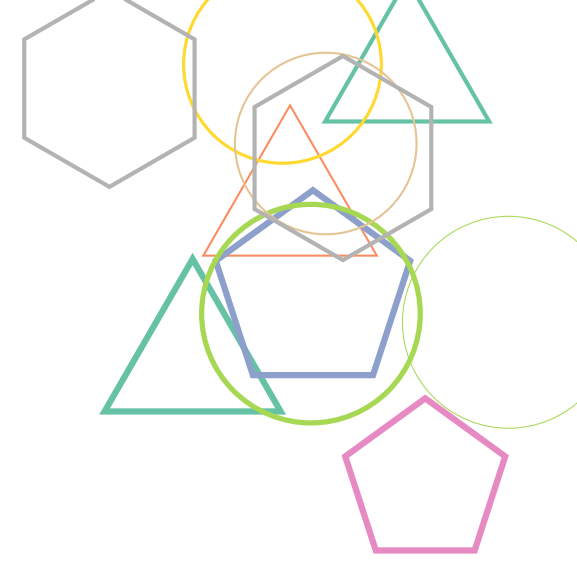[{"shape": "triangle", "thickness": 3, "radius": 0.88, "center": [0.334, 0.375]}, {"shape": "triangle", "thickness": 2, "radius": 0.82, "center": [0.705, 0.871]}, {"shape": "triangle", "thickness": 1, "radius": 0.87, "center": [0.502, 0.643]}, {"shape": "pentagon", "thickness": 3, "radius": 0.89, "center": [0.542, 0.493]}, {"shape": "pentagon", "thickness": 3, "radius": 0.73, "center": [0.736, 0.164]}, {"shape": "circle", "thickness": 2.5, "radius": 0.95, "center": [0.538, 0.456]}, {"shape": "circle", "thickness": 0.5, "radius": 0.92, "center": [0.88, 0.441]}, {"shape": "circle", "thickness": 1.5, "radius": 0.86, "center": [0.489, 0.888]}, {"shape": "circle", "thickness": 1, "radius": 0.79, "center": [0.564, 0.751]}, {"shape": "hexagon", "thickness": 2, "radius": 0.85, "center": [0.189, 0.846]}, {"shape": "hexagon", "thickness": 2, "radius": 0.88, "center": [0.594, 0.725]}]